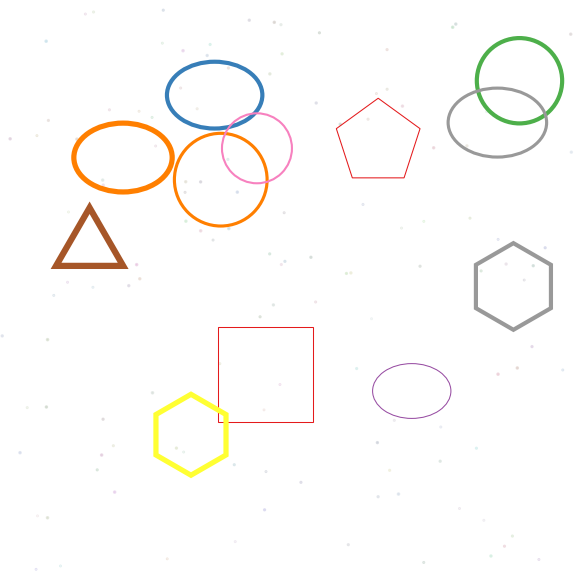[{"shape": "pentagon", "thickness": 0.5, "radius": 0.38, "center": [0.655, 0.753]}, {"shape": "square", "thickness": 0.5, "radius": 0.41, "center": [0.46, 0.35]}, {"shape": "oval", "thickness": 2, "radius": 0.41, "center": [0.372, 0.834]}, {"shape": "circle", "thickness": 2, "radius": 0.37, "center": [0.9, 0.859]}, {"shape": "oval", "thickness": 0.5, "radius": 0.34, "center": [0.713, 0.322]}, {"shape": "oval", "thickness": 2.5, "radius": 0.43, "center": [0.213, 0.726]}, {"shape": "circle", "thickness": 1.5, "radius": 0.4, "center": [0.382, 0.688]}, {"shape": "hexagon", "thickness": 2.5, "radius": 0.35, "center": [0.331, 0.246]}, {"shape": "triangle", "thickness": 3, "radius": 0.34, "center": [0.155, 0.572]}, {"shape": "circle", "thickness": 1, "radius": 0.3, "center": [0.445, 0.742]}, {"shape": "hexagon", "thickness": 2, "radius": 0.38, "center": [0.889, 0.503]}, {"shape": "oval", "thickness": 1.5, "radius": 0.43, "center": [0.861, 0.787]}]